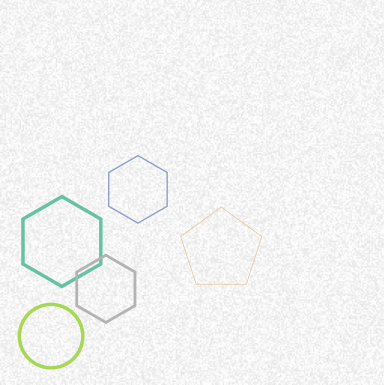[{"shape": "hexagon", "thickness": 2.5, "radius": 0.58, "center": [0.161, 0.373]}, {"shape": "hexagon", "thickness": 1, "radius": 0.44, "center": [0.358, 0.508]}, {"shape": "circle", "thickness": 2.5, "radius": 0.41, "center": [0.133, 0.127]}, {"shape": "pentagon", "thickness": 0.5, "radius": 0.55, "center": [0.575, 0.351]}, {"shape": "hexagon", "thickness": 2, "radius": 0.44, "center": [0.275, 0.25]}]